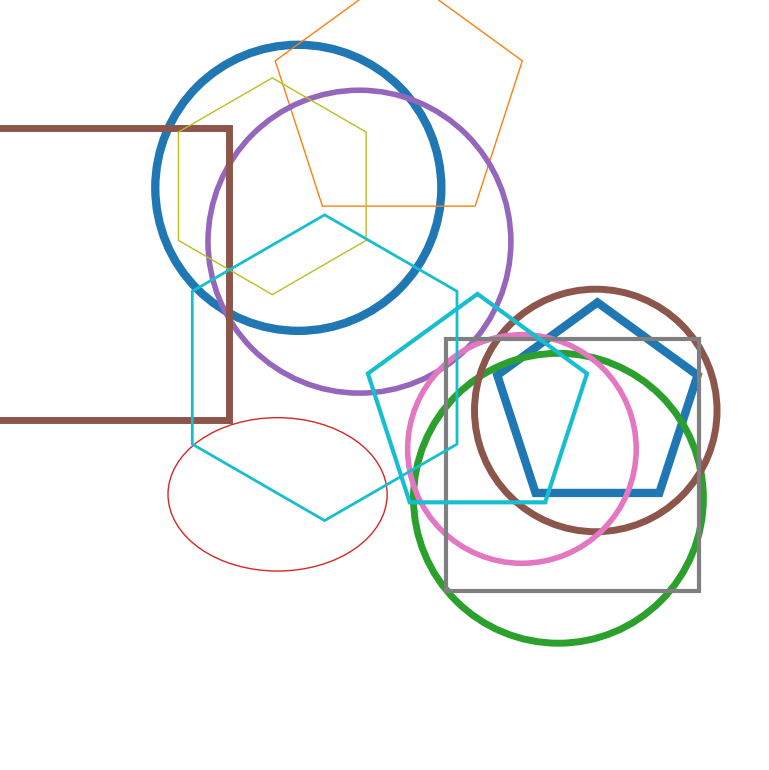[{"shape": "circle", "thickness": 3, "radius": 0.93, "center": [0.387, 0.756]}, {"shape": "pentagon", "thickness": 3, "radius": 0.68, "center": [0.776, 0.47]}, {"shape": "pentagon", "thickness": 0.5, "radius": 0.84, "center": [0.518, 0.869]}, {"shape": "circle", "thickness": 2.5, "radius": 0.94, "center": [0.725, 0.353]}, {"shape": "oval", "thickness": 0.5, "radius": 0.71, "center": [0.36, 0.358]}, {"shape": "circle", "thickness": 2, "radius": 0.98, "center": [0.467, 0.686]}, {"shape": "square", "thickness": 2.5, "radius": 0.95, "center": [0.108, 0.644]}, {"shape": "circle", "thickness": 2.5, "radius": 0.79, "center": [0.774, 0.467]}, {"shape": "circle", "thickness": 2, "radius": 0.74, "center": [0.678, 0.417]}, {"shape": "square", "thickness": 1.5, "radius": 0.82, "center": [0.743, 0.396]}, {"shape": "hexagon", "thickness": 0.5, "radius": 0.7, "center": [0.354, 0.758]}, {"shape": "hexagon", "thickness": 1, "radius": 0.99, "center": [0.422, 0.522]}, {"shape": "pentagon", "thickness": 1.5, "radius": 0.75, "center": [0.62, 0.469]}]